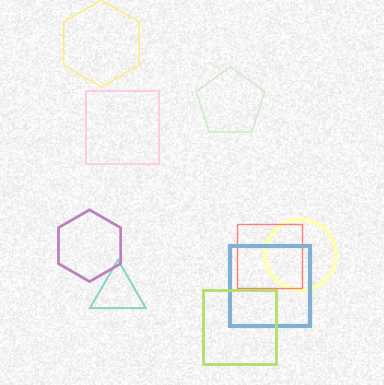[{"shape": "triangle", "thickness": 1.5, "radius": 0.42, "center": [0.306, 0.242]}, {"shape": "circle", "thickness": 3, "radius": 0.46, "center": [0.781, 0.338]}, {"shape": "square", "thickness": 1, "radius": 0.42, "center": [0.7, 0.335]}, {"shape": "square", "thickness": 3, "radius": 0.52, "center": [0.701, 0.257]}, {"shape": "square", "thickness": 2, "radius": 0.48, "center": [0.622, 0.15]}, {"shape": "square", "thickness": 1.5, "radius": 0.48, "center": [0.319, 0.669]}, {"shape": "hexagon", "thickness": 2, "radius": 0.47, "center": [0.233, 0.362]}, {"shape": "pentagon", "thickness": 1, "radius": 0.47, "center": [0.599, 0.733]}, {"shape": "hexagon", "thickness": 1, "radius": 0.57, "center": [0.263, 0.887]}]